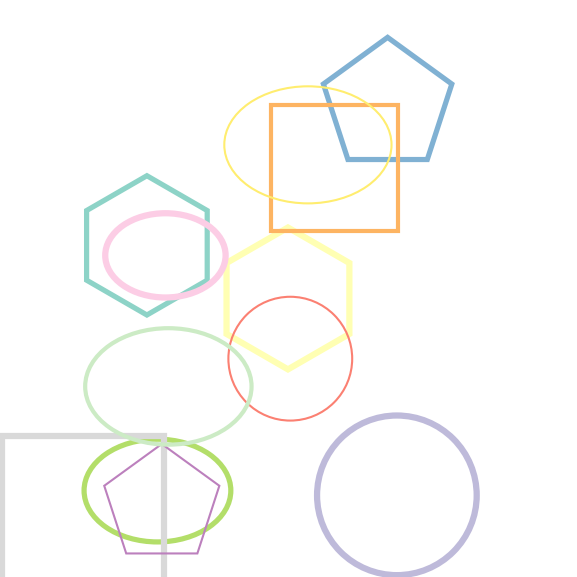[{"shape": "hexagon", "thickness": 2.5, "radius": 0.6, "center": [0.254, 0.574]}, {"shape": "hexagon", "thickness": 3, "radius": 0.61, "center": [0.499, 0.482]}, {"shape": "circle", "thickness": 3, "radius": 0.69, "center": [0.687, 0.141]}, {"shape": "circle", "thickness": 1, "radius": 0.54, "center": [0.503, 0.378]}, {"shape": "pentagon", "thickness": 2.5, "radius": 0.58, "center": [0.671, 0.817]}, {"shape": "square", "thickness": 2, "radius": 0.55, "center": [0.579, 0.708]}, {"shape": "oval", "thickness": 2.5, "radius": 0.64, "center": [0.273, 0.15]}, {"shape": "oval", "thickness": 3, "radius": 0.52, "center": [0.286, 0.557]}, {"shape": "square", "thickness": 3, "radius": 0.7, "center": [0.144, 0.104]}, {"shape": "pentagon", "thickness": 1, "radius": 0.52, "center": [0.28, 0.126]}, {"shape": "oval", "thickness": 2, "radius": 0.72, "center": [0.292, 0.33]}, {"shape": "oval", "thickness": 1, "radius": 0.72, "center": [0.533, 0.748]}]